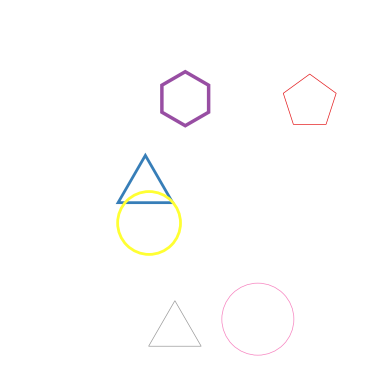[{"shape": "pentagon", "thickness": 0.5, "radius": 0.36, "center": [0.804, 0.735]}, {"shape": "triangle", "thickness": 2, "radius": 0.41, "center": [0.378, 0.515]}, {"shape": "hexagon", "thickness": 2.5, "radius": 0.35, "center": [0.481, 0.744]}, {"shape": "circle", "thickness": 2, "radius": 0.41, "center": [0.387, 0.421]}, {"shape": "circle", "thickness": 0.5, "radius": 0.47, "center": [0.67, 0.171]}, {"shape": "triangle", "thickness": 0.5, "radius": 0.39, "center": [0.454, 0.14]}]